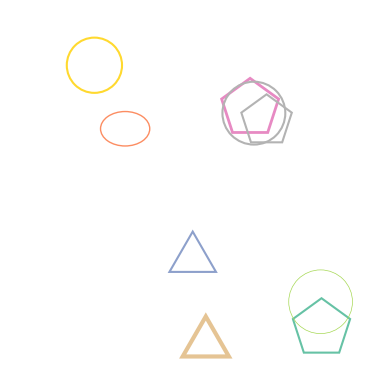[{"shape": "pentagon", "thickness": 1.5, "radius": 0.39, "center": [0.835, 0.147]}, {"shape": "oval", "thickness": 1, "radius": 0.32, "center": [0.325, 0.666]}, {"shape": "triangle", "thickness": 1.5, "radius": 0.35, "center": [0.501, 0.329]}, {"shape": "pentagon", "thickness": 2, "radius": 0.39, "center": [0.65, 0.719]}, {"shape": "circle", "thickness": 0.5, "radius": 0.41, "center": [0.833, 0.216]}, {"shape": "circle", "thickness": 1.5, "radius": 0.36, "center": [0.245, 0.831]}, {"shape": "triangle", "thickness": 3, "radius": 0.35, "center": [0.535, 0.109]}, {"shape": "pentagon", "thickness": 1.5, "radius": 0.34, "center": [0.692, 0.686]}, {"shape": "circle", "thickness": 1.5, "radius": 0.41, "center": [0.659, 0.706]}]